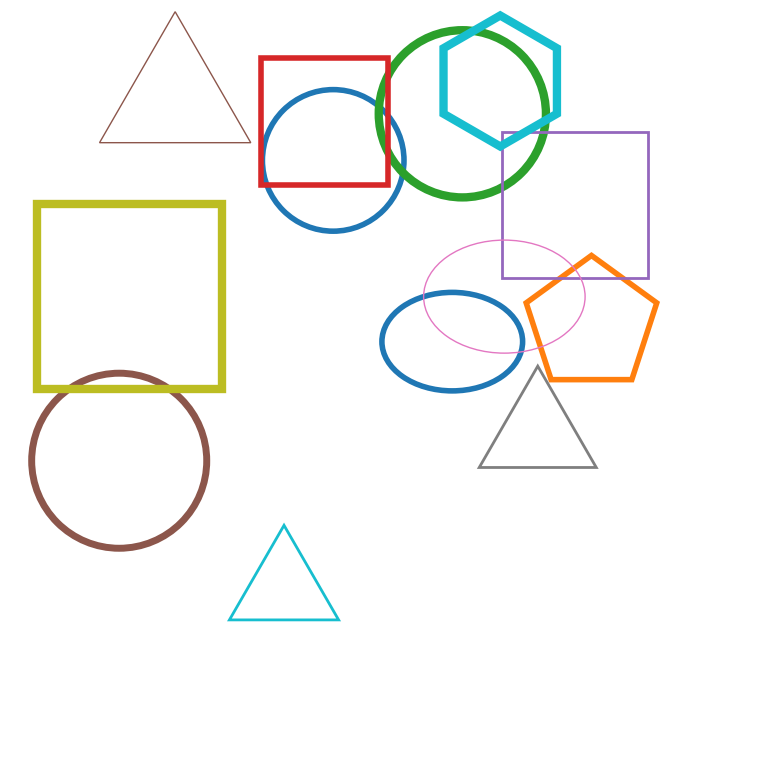[{"shape": "circle", "thickness": 2, "radius": 0.46, "center": [0.433, 0.792]}, {"shape": "oval", "thickness": 2, "radius": 0.46, "center": [0.587, 0.556]}, {"shape": "pentagon", "thickness": 2, "radius": 0.45, "center": [0.768, 0.579]}, {"shape": "circle", "thickness": 3, "radius": 0.54, "center": [0.6, 0.852]}, {"shape": "square", "thickness": 2, "radius": 0.41, "center": [0.421, 0.842]}, {"shape": "square", "thickness": 1, "radius": 0.47, "center": [0.747, 0.734]}, {"shape": "triangle", "thickness": 0.5, "radius": 0.57, "center": [0.227, 0.871]}, {"shape": "circle", "thickness": 2.5, "radius": 0.57, "center": [0.155, 0.402]}, {"shape": "oval", "thickness": 0.5, "radius": 0.52, "center": [0.655, 0.615]}, {"shape": "triangle", "thickness": 1, "radius": 0.44, "center": [0.698, 0.437]}, {"shape": "square", "thickness": 3, "radius": 0.6, "center": [0.168, 0.615]}, {"shape": "hexagon", "thickness": 3, "radius": 0.43, "center": [0.65, 0.895]}, {"shape": "triangle", "thickness": 1, "radius": 0.41, "center": [0.369, 0.236]}]